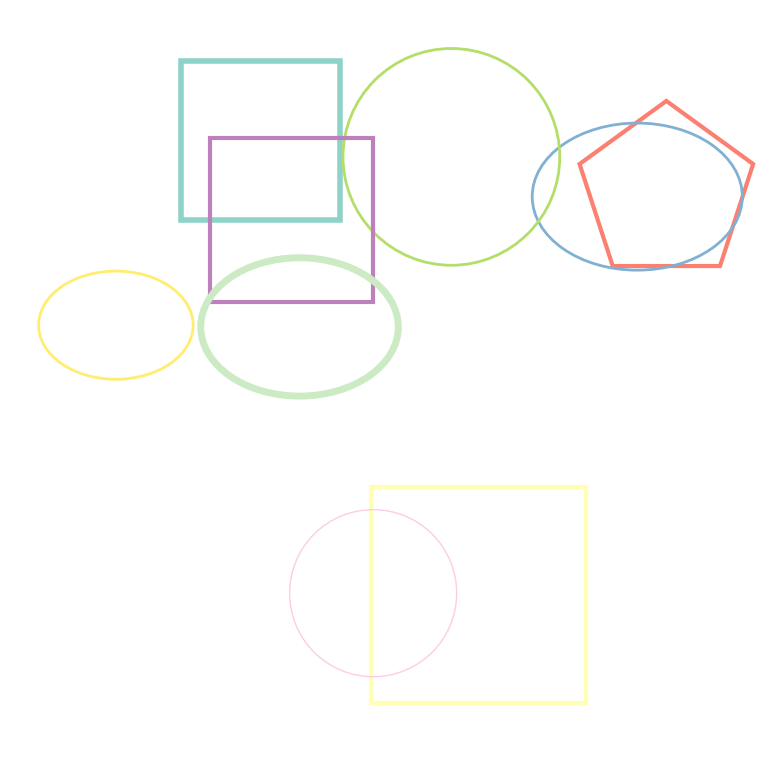[{"shape": "square", "thickness": 2, "radius": 0.52, "center": [0.338, 0.818]}, {"shape": "square", "thickness": 1.5, "radius": 0.7, "center": [0.621, 0.228]}, {"shape": "pentagon", "thickness": 1.5, "radius": 0.59, "center": [0.865, 0.75]}, {"shape": "oval", "thickness": 1, "radius": 0.68, "center": [0.828, 0.745]}, {"shape": "circle", "thickness": 1, "radius": 0.7, "center": [0.586, 0.796]}, {"shape": "circle", "thickness": 0.5, "radius": 0.54, "center": [0.485, 0.23]}, {"shape": "square", "thickness": 1.5, "radius": 0.53, "center": [0.378, 0.714]}, {"shape": "oval", "thickness": 2.5, "radius": 0.64, "center": [0.389, 0.575]}, {"shape": "oval", "thickness": 1, "radius": 0.5, "center": [0.15, 0.578]}]